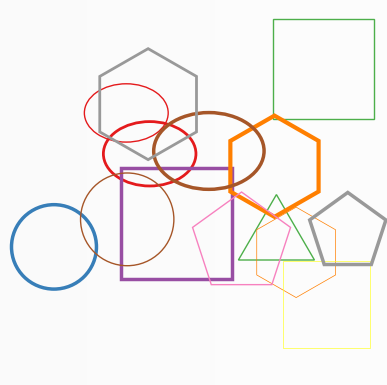[{"shape": "oval", "thickness": 1, "radius": 0.54, "center": [0.326, 0.707]}, {"shape": "oval", "thickness": 2, "radius": 0.6, "center": [0.386, 0.601]}, {"shape": "circle", "thickness": 2.5, "radius": 0.55, "center": [0.139, 0.359]}, {"shape": "triangle", "thickness": 1, "radius": 0.57, "center": [0.713, 0.381]}, {"shape": "square", "thickness": 1, "radius": 0.65, "center": [0.835, 0.821]}, {"shape": "square", "thickness": 2.5, "radius": 0.72, "center": [0.456, 0.42]}, {"shape": "hexagon", "thickness": 3, "radius": 0.66, "center": [0.708, 0.568]}, {"shape": "hexagon", "thickness": 0.5, "radius": 0.59, "center": [0.764, 0.345]}, {"shape": "square", "thickness": 0.5, "radius": 0.56, "center": [0.842, 0.209]}, {"shape": "circle", "thickness": 1, "radius": 0.6, "center": [0.328, 0.43]}, {"shape": "oval", "thickness": 2.5, "radius": 0.71, "center": [0.539, 0.608]}, {"shape": "pentagon", "thickness": 1, "radius": 0.66, "center": [0.623, 0.368]}, {"shape": "hexagon", "thickness": 2, "radius": 0.72, "center": [0.382, 0.729]}, {"shape": "pentagon", "thickness": 2.5, "radius": 0.52, "center": [0.898, 0.397]}]